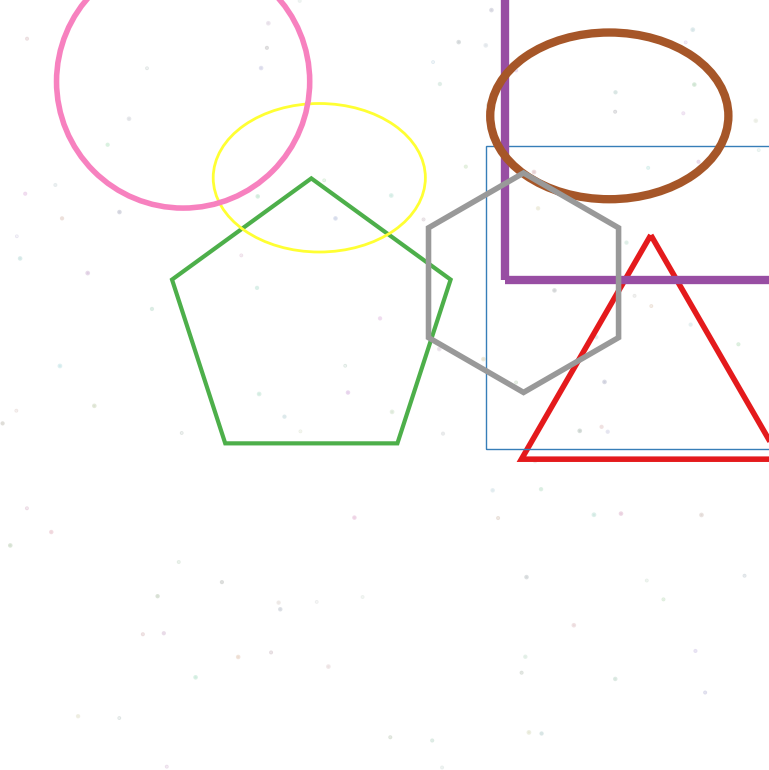[{"shape": "triangle", "thickness": 2, "radius": 0.97, "center": [0.845, 0.501]}, {"shape": "square", "thickness": 0.5, "radius": 0.98, "center": [0.828, 0.613]}, {"shape": "pentagon", "thickness": 1.5, "radius": 0.95, "center": [0.404, 0.578]}, {"shape": "square", "thickness": 3, "radius": 0.92, "center": [0.839, 0.821]}, {"shape": "oval", "thickness": 1, "radius": 0.69, "center": [0.415, 0.769]}, {"shape": "oval", "thickness": 3, "radius": 0.77, "center": [0.791, 0.85]}, {"shape": "circle", "thickness": 2, "radius": 0.82, "center": [0.238, 0.894]}, {"shape": "hexagon", "thickness": 2, "radius": 0.71, "center": [0.68, 0.633]}]